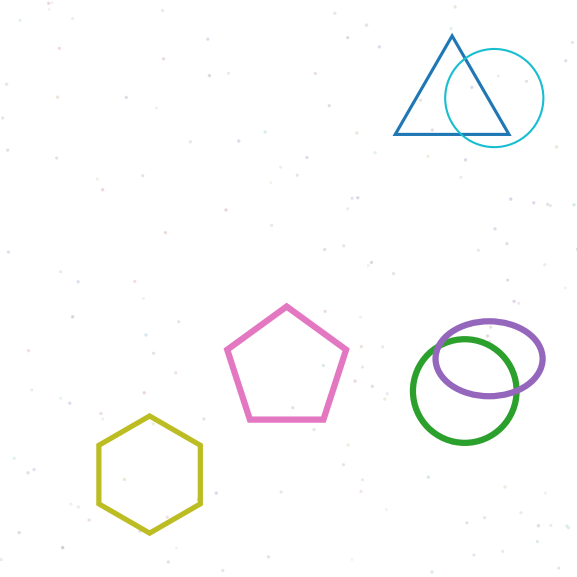[{"shape": "triangle", "thickness": 1.5, "radius": 0.57, "center": [0.783, 0.823]}, {"shape": "circle", "thickness": 3, "radius": 0.45, "center": [0.805, 0.322]}, {"shape": "oval", "thickness": 3, "radius": 0.46, "center": [0.847, 0.378]}, {"shape": "pentagon", "thickness": 3, "radius": 0.54, "center": [0.496, 0.36]}, {"shape": "hexagon", "thickness": 2.5, "radius": 0.51, "center": [0.259, 0.177]}, {"shape": "circle", "thickness": 1, "radius": 0.43, "center": [0.856, 0.829]}]